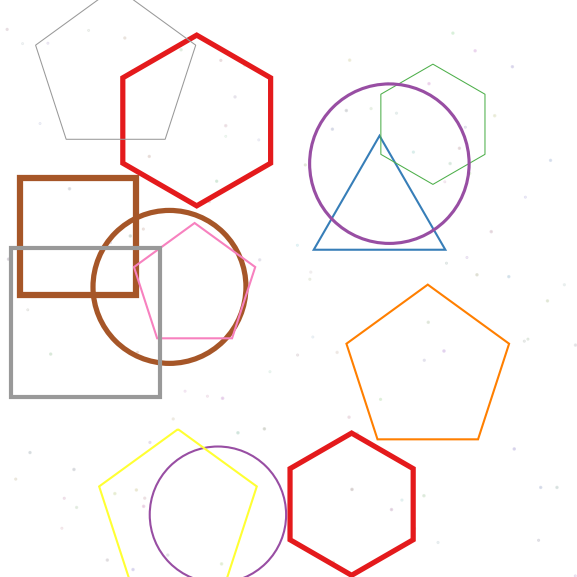[{"shape": "hexagon", "thickness": 2.5, "radius": 0.62, "center": [0.609, 0.126]}, {"shape": "hexagon", "thickness": 2.5, "radius": 0.74, "center": [0.341, 0.79]}, {"shape": "triangle", "thickness": 1, "radius": 0.66, "center": [0.657, 0.632]}, {"shape": "hexagon", "thickness": 0.5, "radius": 0.52, "center": [0.75, 0.784]}, {"shape": "circle", "thickness": 1.5, "radius": 0.69, "center": [0.674, 0.716]}, {"shape": "circle", "thickness": 1, "radius": 0.59, "center": [0.377, 0.108]}, {"shape": "pentagon", "thickness": 1, "radius": 0.74, "center": [0.741, 0.358]}, {"shape": "pentagon", "thickness": 1, "radius": 0.72, "center": [0.308, 0.112]}, {"shape": "square", "thickness": 3, "radius": 0.5, "center": [0.135, 0.59]}, {"shape": "circle", "thickness": 2.5, "radius": 0.66, "center": [0.293, 0.502]}, {"shape": "pentagon", "thickness": 1, "radius": 0.55, "center": [0.337, 0.503]}, {"shape": "square", "thickness": 2, "radius": 0.65, "center": [0.148, 0.44]}, {"shape": "pentagon", "thickness": 0.5, "radius": 0.73, "center": [0.2, 0.876]}]